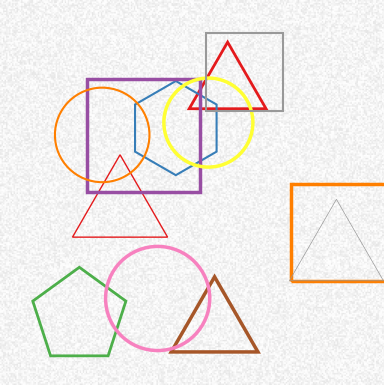[{"shape": "triangle", "thickness": 2, "radius": 0.58, "center": [0.591, 0.775]}, {"shape": "triangle", "thickness": 1, "radius": 0.71, "center": [0.312, 0.455]}, {"shape": "hexagon", "thickness": 1.5, "radius": 0.61, "center": [0.457, 0.667]}, {"shape": "pentagon", "thickness": 2, "radius": 0.64, "center": [0.206, 0.179]}, {"shape": "square", "thickness": 2.5, "radius": 0.73, "center": [0.372, 0.648]}, {"shape": "square", "thickness": 2.5, "radius": 0.63, "center": [0.883, 0.396]}, {"shape": "circle", "thickness": 1.5, "radius": 0.61, "center": [0.265, 0.65]}, {"shape": "circle", "thickness": 2.5, "radius": 0.58, "center": [0.541, 0.682]}, {"shape": "triangle", "thickness": 2.5, "radius": 0.65, "center": [0.557, 0.151]}, {"shape": "circle", "thickness": 2.5, "radius": 0.68, "center": [0.409, 0.225]}, {"shape": "triangle", "thickness": 0.5, "radius": 0.71, "center": [0.874, 0.341]}, {"shape": "square", "thickness": 1.5, "radius": 0.5, "center": [0.635, 0.813]}]